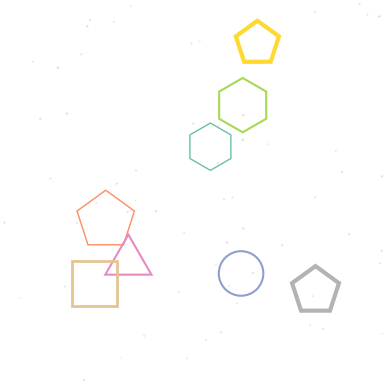[{"shape": "hexagon", "thickness": 1, "radius": 0.31, "center": [0.546, 0.619]}, {"shape": "pentagon", "thickness": 1, "radius": 0.39, "center": [0.275, 0.428]}, {"shape": "circle", "thickness": 1.5, "radius": 0.29, "center": [0.626, 0.29]}, {"shape": "triangle", "thickness": 1.5, "radius": 0.35, "center": [0.333, 0.321]}, {"shape": "hexagon", "thickness": 1.5, "radius": 0.35, "center": [0.63, 0.727]}, {"shape": "pentagon", "thickness": 3, "radius": 0.29, "center": [0.669, 0.887]}, {"shape": "square", "thickness": 2, "radius": 0.29, "center": [0.244, 0.265]}, {"shape": "pentagon", "thickness": 3, "radius": 0.32, "center": [0.82, 0.245]}]